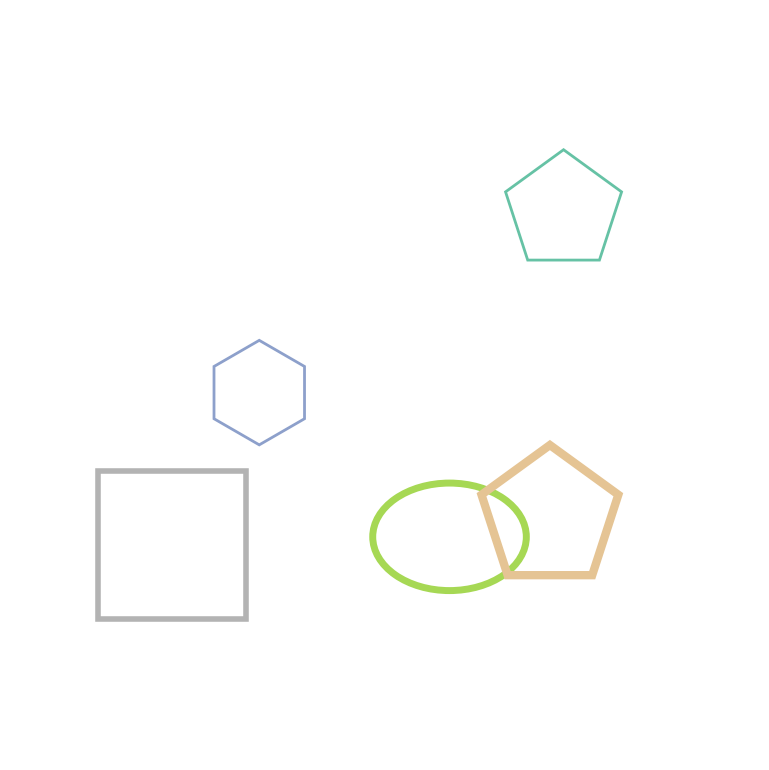[{"shape": "pentagon", "thickness": 1, "radius": 0.4, "center": [0.732, 0.726]}, {"shape": "hexagon", "thickness": 1, "radius": 0.34, "center": [0.337, 0.49]}, {"shape": "oval", "thickness": 2.5, "radius": 0.5, "center": [0.584, 0.303]}, {"shape": "pentagon", "thickness": 3, "radius": 0.47, "center": [0.714, 0.329]}, {"shape": "square", "thickness": 2, "radius": 0.48, "center": [0.223, 0.292]}]